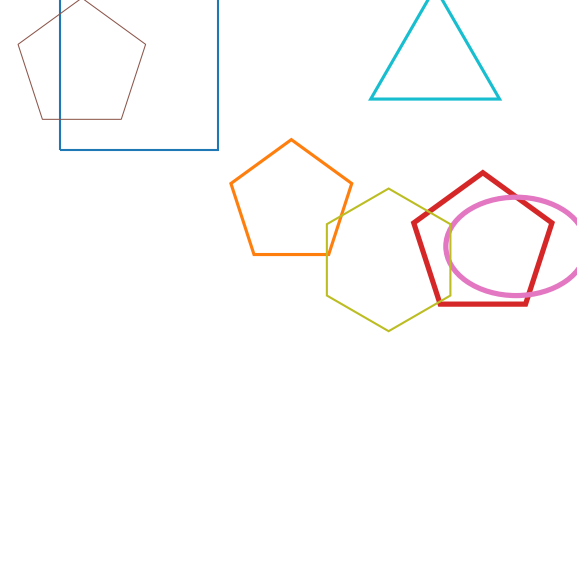[{"shape": "square", "thickness": 1, "radius": 0.69, "center": [0.241, 0.876]}, {"shape": "pentagon", "thickness": 1.5, "radius": 0.55, "center": [0.504, 0.647]}, {"shape": "pentagon", "thickness": 2.5, "radius": 0.63, "center": [0.836, 0.574]}, {"shape": "pentagon", "thickness": 0.5, "radius": 0.58, "center": [0.142, 0.886]}, {"shape": "oval", "thickness": 2.5, "radius": 0.61, "center": [0.894, 0.572]}, {"shape": "hexagon", "thickness": 1, "radius": 0.62, "center": [0.673, 0.549]}, {"shape": "triangle", "thickness": 1.5, "radius": 0.64, "center": [0.753, 0.892]}]